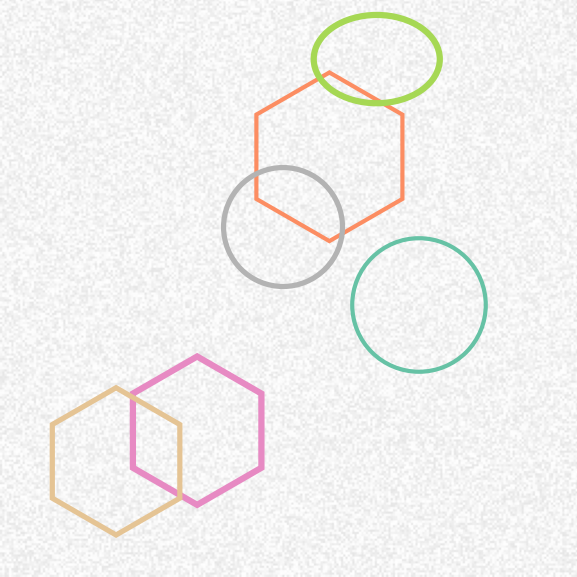[{"shape": "circle", "thickness": 2, "radius": 0.58, "center": [0.726, 0.471]}, {"shape": "hexagon", "thickness": 2, "radius": 0.73, "center": [0.57, 0.728]}, {"shape": "hexagon", "thickness": 3, "radius": 0.64, "center": [0.341, 0.253]}, {"shape": "oval", "thickness": 3, "radius": 0.55, "center": [0.652, 0.897]}, {"shape": "hexagon", "thickness": 2.5, "radius": 0.64, "center": [0.201, 0.2]}, {"shape": "circle", "thickness": 2.5, "radius": 0.51, "center": [0.49, 0.606]}]